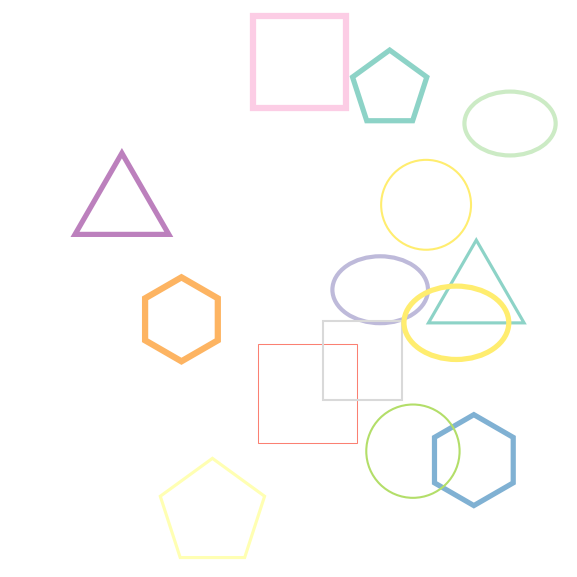[{"shape": "pentagon", "thickness": 2.5, "radius": 0.34, "center": [0.675, 0.845]}, {"shape": "triangle", "thickness": 1.5, "radius": 0.48, "center": [0.825, 0.488]}, {"shape": "pentagon", "thickness": 1.5, "radius": 0.47, "center": [0.368, 0.11]}, {"shape": "oval", "thickness": 2, "radius": 0.41, "center": [0.658, 0.497]}, {"shape": "square", "thickness": 0.5, "radius": 0.43, "center": [0.533, 0.318]}, {"shape": "hexagon", "thickness": 2.5, "radius": 0.39, "center": [0.821, 0.202]}, {"shape": "hexagon", "thickness": 3, "radius": 0.36, "center": [0.314, 0.446]}, {"shape": "circle", "thickness": 1, "radius": 0.4, "center": [0.715, 0.218]}, {"shape": "square", "thickness": 3, "radius": 0.4, "center": [0.518, 0.892]}, {"shape": "square", "thickness": 1, "radius": 0.34, "center": [0.627, 0.375]}, {"shape": "triangle", "thickness": 2.5, "radius": 0.47, "center": [0.211, 0.64]}, {"shape": "oval", "thickness": 2, "radius": 0.39, "center": [0.883, 0.785]}, {"shape": "circle", "thickness": 1, "radius": 0.39, "center": [0.738, 0.645]}, {"shape": "oval", "thickness": 2.5, "radius": 0.45, "center": [0.79, 0.44]}]